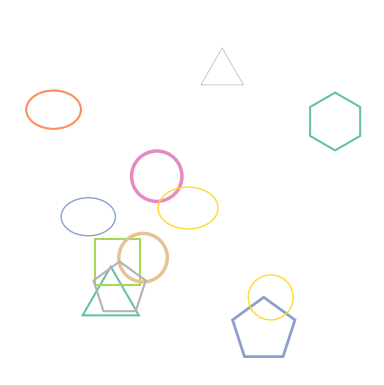[{"shape": "hexagon", "thickness": 1.5, "radius": 0.38, "center": [0.87, 0.684]}, {"shape": "triangle", "thickness": 1.5, "radius": 0.42, "center": [0.288, 0.223]}, {"shape": "oval", "thickness": 1.5, "radius": 0.36, "center": [0.139, 0.715]}, {"shape": "oval", "thickness": 1, "radius": 0.35, "center": [0.229, 0.437]}, {"shape": "pentagon", "thickness": 2, "radius": 0.43, "center": [0.685, 0.143]}, {"shape": "circle", "thickness": 2.5, "radius": 0.33, "center": [0.407, 0.542]}, {"shape": "square", "thickness": 1.5, "radius": 0.3, "center": [0.305, 0.32]}, {"shape": "oval", "thickness": 1, "radius": 0.39, "center": [0.488, 0.46]}, {"shape": "circle", "thickness": 1, "radius": 0.29, "center": [0.703, 0.227]}, {"shape": "circle", "thickness": 2.5, "radius": 0.31, "center": [0.372, 0.331]}, {"shape": "pentagon", "thickness": 1.5, "radius": 0.36, "center": [0.311, 0.249]}, {"shape": "triangle", "thickness": 0.5, "radius": 0.32, "center": [0.577, 0.811]}]